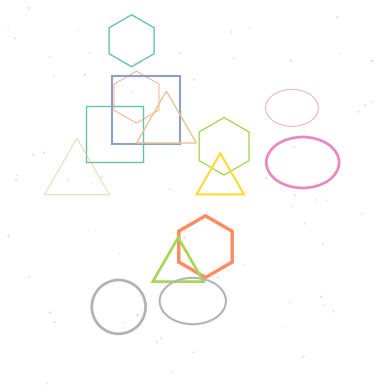[{"shape": "square", "thickness": 1, "radius": 0.37, "center": [0.298, 0.652]}, {"shape": "hexagon", "thickness": 1, "radius": 0.34, "center": [0.342, 0.894]}, {"shape": "hexagon", "thickness": 2.5, "radius": 0.4, "center": [0.534, 0.359]}, {"shape": "hexagon", "thickness": 0.5, "radius": 0.34, "center": [0.354, 0.748]}, {"shape": "square", "thickness": 1.5, "radius": 0.44, "center": [0.378, 0.714]}, {"shape": "oval", "thickness": 0.5, "radius": 0.34, "center": [0.758, 0.72]}, {"shape": "oval", "thickness": 2, "radius": 0.47, "center": [0.786, 0.578]}, {"shape": "triangle", "thickness": 2, "radius": 0.38, "center": [0.463, 0.307]}, {"shape": "hexagon", "thickness": 1, "radius": 0.37, "center": [0.582, 0.62]}, {"shape": "triangle", "thickness": 1.5, "radius": 0.36, "center": [0.572, 0.531]}, {"shape": "triangle", "thickness": 0.5, "radius": 0.49, "center": [0.2, 0.543]}, {"shape": "triangle", "thickness": 1, "radius": 0.45, "center": [0.432, 0.673]}, {"shape": "circle", "thickness": 2, "radius": 0.35, "center": [0.308, 0.203]}, {"shape": "oval", "thickness": 1.5, "radius": 0.43, "center": [0.501, 0.218]}]